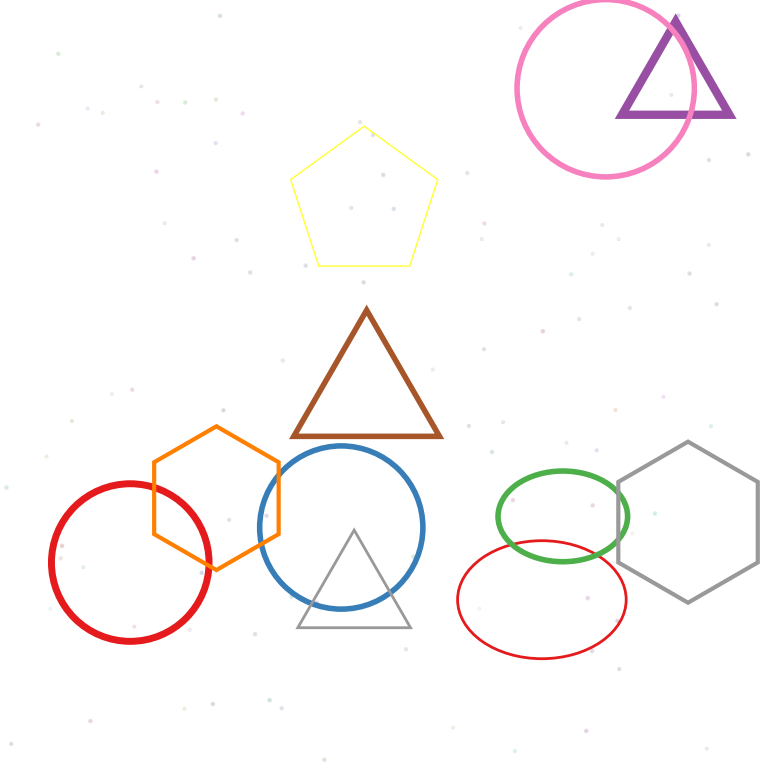[{"shape": "oval", "thickness": 1, "radius": 0.55, "center": [0.704, 0.221]}, {"shape": "circle", "thickness": 2.5, "radius": 0.51, "center": [0.169, 0.269]}, {"shape": "circle", "thickness": 2, "radius": 0.53, "center": [0.443, 0.315]}, {"shape": "oval", "thickness": 2, "radius": 0.42, "center": [0.731, 0.329]}, {"shape": "triangle", "thickness": 3, "radius": 0.4, "center": [0.878, 0.891]}, {"shape": "hexagon", "thickness": 1.5, "radius": 0.47, "center": [0.281, 0.353]}, {"shape": "pentagon", "thickness": 0.5, "radius": 0.5, "center": [0.473, 0.736]}, {"shape": "triangle", "thickness": 2, "radius": 0.55, "center": [0.476, 0.488]}, {"shape": "circle", "thickness": 2, "radius": 0.58, "center": [0.787, 0.885]}, {"shape": "hexagon", "thickness": 1.5, "radius": 0.52, "center": [0.894, 0.322]}, {"shape": "triangle", "thickness": 1, "radius": 0.42, "center": [0.46, 0.227]}]